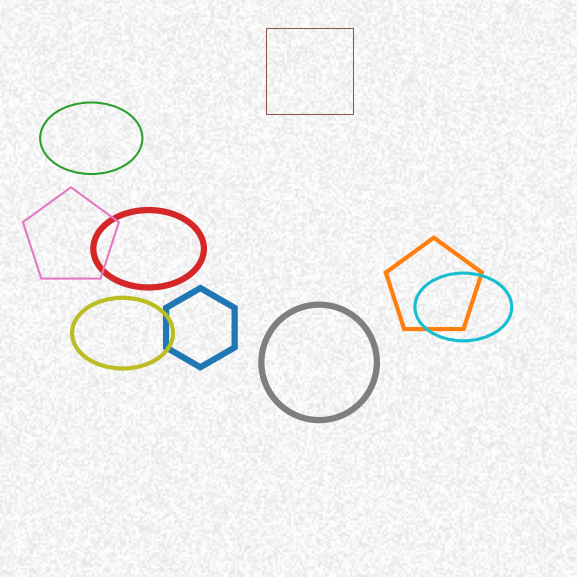[{"shape": "hexagon", "thickness": 3, "radius": 0.34, "center": [0.347, 0.432]}, {"shape": "pentagon", "thickness": 2, "radius": 0.44, "center": [0.751, 0.5]}, {"shape": "oval", "thickness": 1, "radius": 0.44, "center": [0.158, 0.76]}, {"shape": "oval", "thickness": 3, "radius": 0.48, "center": [0.257, 0.568]}, {"shape": "square", "thickness": 0.5, "radius": 0.37, "center": [0.536, 0.876]}, {"shape": "pentagon", "thickness": 1, "radius": 0.44, "center": [0.123, 0.587]}, {"shape": "circle", "thickness": 3, "radius": 0.5, "center": [0.553, 0.372]}, {"shape": "oval", "thickness": 2, "radius": 0.44, "center": [0.212, 0.422]}, {"shape": "oval", "thickness": 1.5, "radius": 0.42, "center": [0.802, 0.468]}]